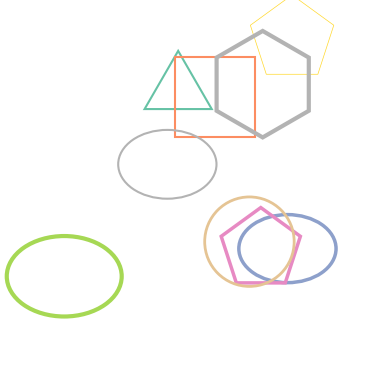[{"shape": "triangle", "thickness": 1.5, "radius": 0.5, "center": [0.463, 0.767]}, {"shape": "square", "thickness": 1.5, "radius": 0.52, "center": [0.558, 0.749]}, {"shape": "oval", "thickness": 2.5, "radius": 0.63, "center": [0.747, 0.354]}, {"shape": "pentagon", "thickness": 2.5, "radius": 0.54, "center": [0.677, 0.353]}, {"shape": "oval", "thickness": 3, "radius": 0.75, "center": [0.167, 0.282]}, {"shape": "pentagon", "thickness": 0.5, "radius": 0.57, "center": [0.759, 0.899]}, {"shape": "circle", "thickness": 2, "radius": 0.58, "center": [0.648, 0.372]}, {"shape": "oval", "thickness": 1.5, "radius": 0.64, "center": [0.435, 0.573]}, {"shape": "hexagon", "thickness": 3, "radius": 0.69, "center": [0.682, 0.781]}]